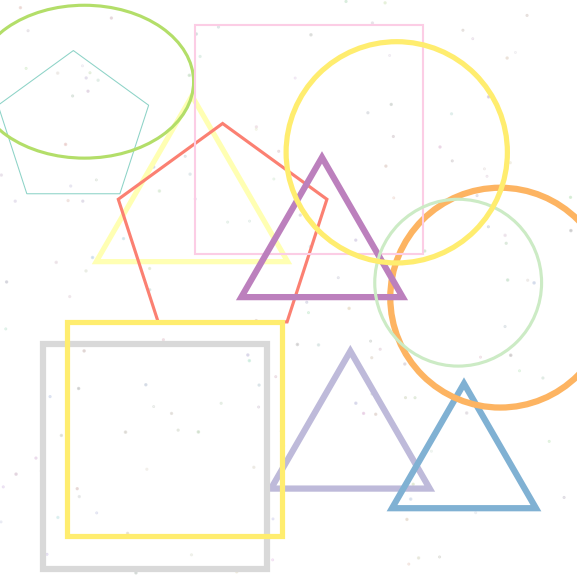[{"shape": "pentagon", "thickness": 0.5, "radius": 0.69, "center": [0.127, 0.775]}, {"shape": "triangle", "thickness": 2.5, "radius": 0.96, "center": [0.332, 0.642]}, {"shape": "triangle", "thickness": 3, "radius": 0.79, "center": [0.607, 0.232]}, {"shape": "pentagon", "thickness": 1.5, "radius": 0.95, "center": [0.385, 0.595]}, {"shape": "triangle", "thickness": 3, "radius": 0.72, "center": [0.803, 0.191]}, {"shape": "circle", "thickness": 3, "radius": 0.95, "center": [0.866, 0.484]}, {"shape": "oval", "thickness": 1.5, "radius": 0.95, "center": [0.146, 0.858]}, {"shape": "square", "thickness": 1, "radius": 0.99, "center": [0.535, 0.758]}, {"shape": "square", "thickness": 3, "radius": 0.97, "center": [0.268, 0.209]}, {"shape": "triangle", "thickness": 3, "radius": 0.81, "center": [0.558, 0.565]}, {"shape": "circle", "thickness": 1.5, "radius": 0.72, "center": [0.793, 0.51]}, {"shape": "circle", "thickness": 2.5, "radius": 0.96, "center": [0.687, 0.735]}, {"shape": "square", "thickness": 2.5, "radius": 0.93, "center": [0.303, 0.256]}]